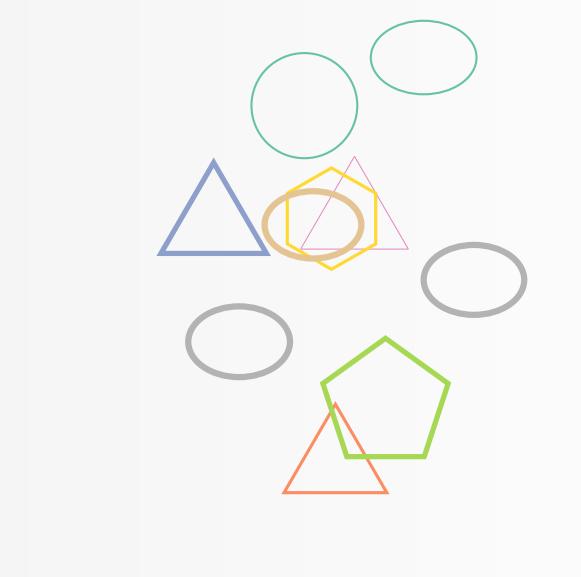[{"shape": "oval", "thickness": 1, "radius": 0.45, "center": [0.729, 0.9]}, {"shape": "circle", "thickness": 1, "radius": 0.46, "center": [0.524, 0.816]}, {"shape": "triangle", "thickness": 1.5, "radius": 0.51, "center": [0.577, 0.197]}, {"shape": "triangle", "thickness": 2.5, "radius": 0.52, "center": [0.368, 0.613]}, {"shape": "triangle", "thickness": 0.5, "radius": 0.54, "center": [0.61, 0.621]}, {"shape": "pentagon", "thickness": 2.5, "radius": 0.57, "center": [0.663, 0.3]}, {"shape": "hexagon", "thickness": 1.5, "radius": 0.44, "center": [0.57, 0.621]}, {"shape": "oval", "thickness": 3, "radius": 0.42, "center": [0.538, 0.61]}, {"shape": "oval", "thickness": 3, "radius": 0.43, "center": [0.815, 0.514]}, {"shape": "oval", "thickness": 3, "radius": 0.44, "center": [0.411, 0.407]}]